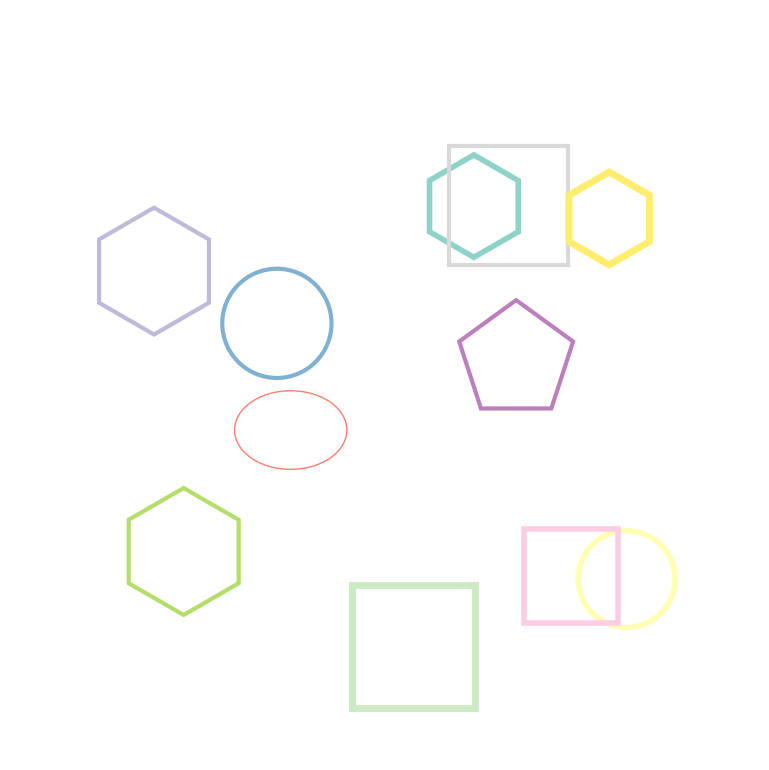[{"shape": "hexagon", "thickness": 2, "radius": 0.33, "center": [0.615, 0.732]}, {"shape": "circle", "thickness": 2, "radius": 0.31, "center": [0.814, 0.248]}, {"shape": "hexagon", "thickness": 1.5, "radius": 0.41, "center": [0.2, 0.648]}, {"shape": "oval", "thickness": 0.5, "radius": 0.36, "center": [0.378, 0.441]}, {"shape": "circle", "thickness": 1.5, "radius": 0.35, "center": [0.36, 0.58]}, {"shape": "hexagon", "thickness": 1.5, "radius": 0.41, "center": [0.239, 0.284]}, {"shape": "square", "thickness": 2, "radius": 0.31, "center": [0.742, 0.252]}, {"shape": "square", "thickness": 1.5, "radius": 0.39, "center": [0.66, 0.734]}, {"shape": "pentagon", "thickness": 1.5, "radius": 0.39, "center": [0.67, 0.532]}, {"shape": "square", "thickness": 2.5, "radius": 0.4, "center": [0.537, 0.161]}, {"shape": "hexagon", "thickness": 2.5, "radius": 0.3, "center": [0.791, 0.716]}]